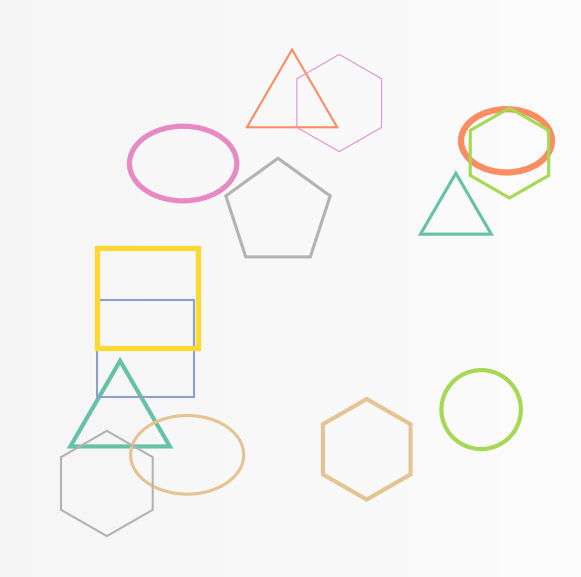[{"shape": "triangle", "thickness": 1.5, "radius": 0.35, "center": [0.784, 0.629]}, {"shape": "triangle", "thickness": 2, "radius": 0.49, "center": [0.207, 0.275]}, {"shape": "triangle", "thickness": 1, "radius": 0.45, "center": [0.502, 0.824]}, {"shape": "oval", "thickness": 3, "radius": 0.39, "center": [0.871, 0.755]}, {"shape": "square", "thickness": 1, "radius": 0.42, "center": [0.25, 0.395]}, {"shape": "oval", "thickness": 2.5, "radius": 0.46, "center": [0.315, 0.716]}, {"shape": "hexagon", "thickness": 0.5, "radius": 0.42, "center": [0.584, 0.821]}, {"shape": "hexagon", "thickness": 1.5, "radius": 0.39, "center": [0.877, 0.734]}, {"shape": "circle", "thickness": 2, "radius": 0.34, "center": [0.828, 0.29]}, {"shape": "square", "thickness": 2.5, "radius": 0.43, "center": [0.254, 0.483]}, {"shape": "hexagon", "thickness": 2, "radius": 0.44, "center": [0.631, 0.221]}, {"shape": "oval", "thickness": 1.5, "radius": 0.49, "center": [0.322, 0.212]}, {"shape": "pentagon", "thickness": 1.5, "radius": 0.47, "center": [0.478, 0.631]}, {"shape": "hexagon", "thickness": 1, "radius": 0.46, "center": [0.184, 0.162]}]